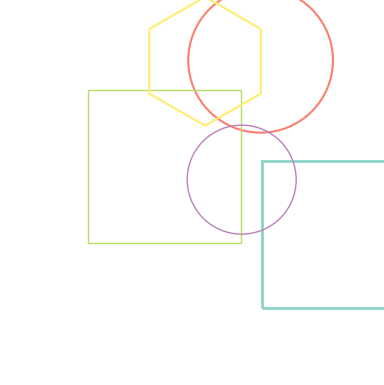[{"shape": "square", "thickness": 2, "radius": 0.96, "center": [0.871, 0.391]}, {"shape": "circle", "thickness": 1.5, "radius": 0.94, "center": [0.677, 0.843]}, {"shape": "square", "thickness": 1, "radius": 0.99, "center": [0.428, 0.568]}, {"shape": "circle", "thickness": 1, "radius": 0.71, "center": [0.628, 0.533]}, {"shape": "hexagon", "thickness": 1.5, "radius": 0.84, "center": [0.533, 0.841]}]